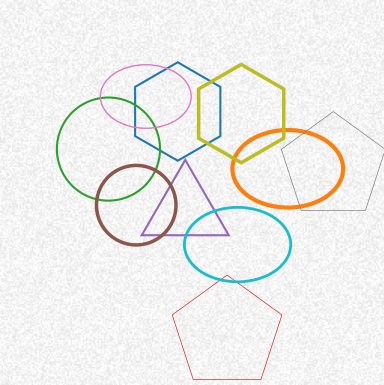[{"shape": "hexagon", "thickness": 1.5, "radius": 0.64, "center": [0.462, 0.71]}, {"shape": "oval", "thickness": 3, "radius": 0.72, "center": [0.747, 0.562]}, {"shape": "circle", "thickness": 1.5, "radius": 0.67, "center": [0.282, 0.613]}, {"shape": "pentagon", "thickness": 0.5, "radius": 0.75, "center": [0.59, 0.136]}, {"shape": "triangle", "thickness": 1.5, "radius": 0.65, "center": [0.481, 0.454]}, {"shape": "circle", "thickness": 2.5, "radius": 0.52, "center": [0.354, 0.467]}, {"shape": "oval", "thickness": 1, "radius": 0.59, "center": [0.379, 0.749]}, {"shape": "pentagon", "thickness": 0.5, "radius": 0.71, "center": [0.866, 0.568]}, {"shape": "hexagon", "thickness": 2.5, "radius": 0.64, "center": [0.626, 0.705]}, {"shape": "oval", "thickness": 2, "radius": 0.69, "center": [0.617, 0.365]}]